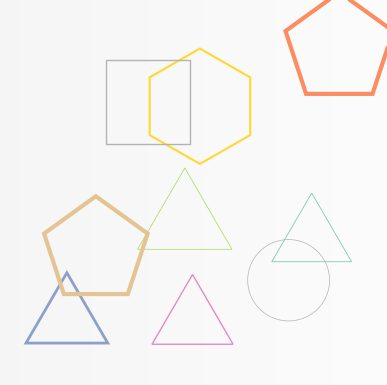[{"shape": "triangle", "thickness": 0.5, "radius": 0.59, "center": [0.804, 0.38]}, {"shape": "pentagon", "thickness": 3, "radius": 0.73, "center": [0.876, 0.874]}, {"shape": "triangle", "thickness": 2, "radius": 0.61, "center": [0.173, 0.17]}, {"shape": "triangle", "thickness": 1, "radius": 0.6, "center": [0.497, 0.166]}, {"shape": "triangle", "thickness": 0.5, "radius": 0.7, "center": [0.477, 0.423]}, {"shape": "hexagon", "thickness": 1.5, "radius": 0.75, "center": [0.516, 0.724]}, {"shape": "pentagon", "thickness": 3, "radius": 0.7, "center": [0.247, 0.35]}, {"shape": "circle", "thickness": 0.5, "radius": 0.53, "center": [0.745, 0.272]}, {"shape": "square", "thickness": 1, "radius": 0.54, "center": [0.381, 0.735]}]